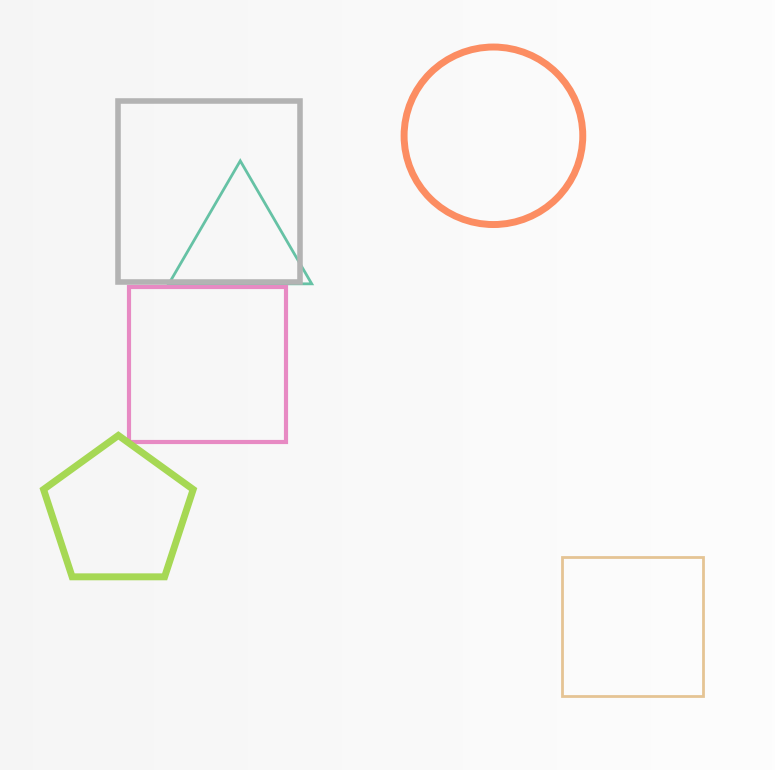[{"shape": "triangle", "thickness": 1, "radius": 0.53, "center": [0.31, 0.685]}, {"shape": "circle", "thickness": 2.5, "radius": 0.58, "center": [0.637, 0.824]}, {"shape": "square", "thickness": 1.5, "radius": 0.51, "center": [0.268, 0.527]}, {"shape": "pentagon", "thickness": 2.5, "radius": 0.51, "center": [0.153, 0.333]}, {"shape": "square", "thickness": 1, "radius": 0.45, "center": [0.816, 0.186]}, {"shape": "square", "thickness": 2, "radius": 0.59, "center": [0.269, 0.751]}]